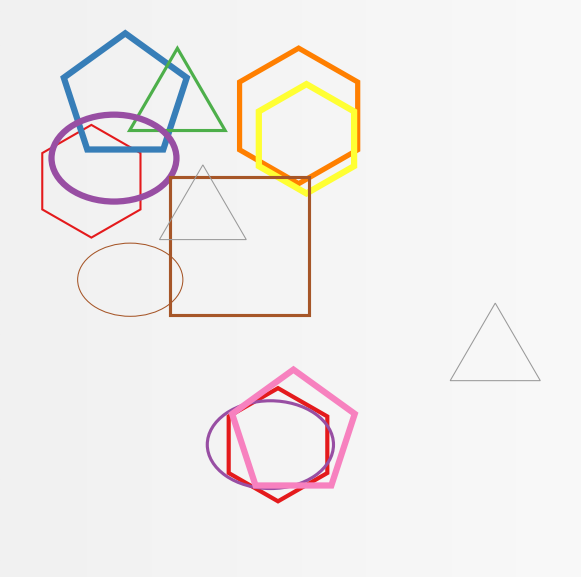[{"shape": "hexagon", "thickness": 2, "radius": 0.49, "center": [0.478, 0.229]}, {"shape": "hexagon", "thickness": 1, "radius": 0.49, "center": [0.157, 0.685]}, {"shape": "pentagon", "thickness": 3, "radius": 0.56, "center": [0.216, 0.83]}, {"shape": "triangle", "thickness": 1.5, "radius": 0.47, "center": [0.305, 0.821]}, {"shape": "oval", "thickness": 3, "radius": 0.54, "center": [0.196, 0.725]}, {"shape": "oval", "thickness": 1.5, "radius": 0.54, "center": [0.465, 0.229]}, {"shape": "hexagon", "thickness": 2.5, "radius": 0.59, "center": [0.514, 0.798]}, {"shape": "hexagon", "thickness": 3, "radius": 0.47, "center": [0.527, 0.759]}, {"shape": "oval", "thickness": 0.5, "radius": 0.45, "center": [0.224, 0.515]}, {"shape": "square", "thickness": 1.5, "radius": 0.6, "center": [0.411, 0.573]}, {"shape": "pentagon", "thickness": 3, "radius": 0.55, "center": [0.505, 0.248]}, {"shape": "triangle", "thickness": 0.5, "radius": 0.45, "center": [0.852, 0.385]}, {"shape": "triangle", "thickness": 0.5, "radius": 0.43, "center": [0.349, 0.627]}]